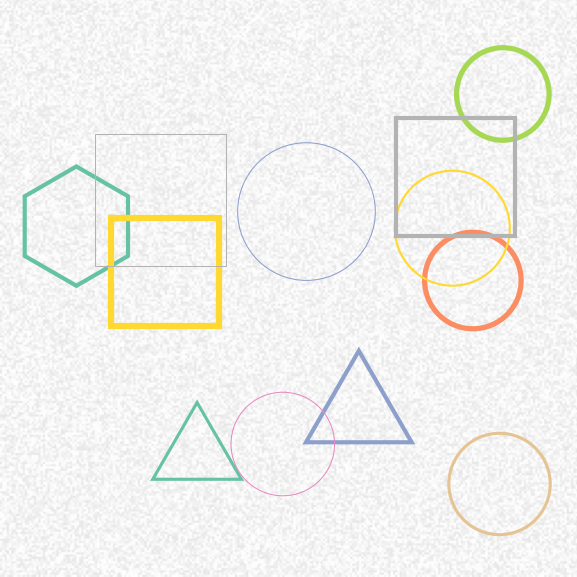[{"shape": "hexagon", "thickness": 2, "radius": 0.52, "center": [0.132, 0.608]}, {"shape": "triangle", "thickness": 1.5, "radius": 0.44, "center": [0.341, 0.214]}, {"shape": "circle", "thickness": 2.5, "radius": 0.42, "center": [0.819, 0.513]}, {"shape": "triangle", "thickness": 2, "radius": 0.53, "center": [0.621, 0.286]}, {"shape": "circle", "thickness": 0.5, "radius": 0.6, "center": [0.531, 0.633]}, {"shape": "circle", "thickness": 0.5, "radius": 0.45, "center": [0.49, 0.23]}, {"shape": "circle", "thickness": 2.5, "radius": 0.4, "center": [0.871, 0.836]}, {"shape": "square", "thickness": 3, "radius": 0.47, "center": [0.286, 0.528]}, {"shape": "circle", "thickness": 1, "radius": 0.5, "center": [0.783, 0.604]}, {"shape": "circle", "thickness": 1.5, "radius": 0.44, "center": [0.865, 0.161]}, {"shape": "square", "thickness": 0.5, "radius": 0.57, "center": [0.278, 0.653]}, {"shape": "square", "thickness": 2, "radius": 0.51, "center": [0.789, 0.693]}]